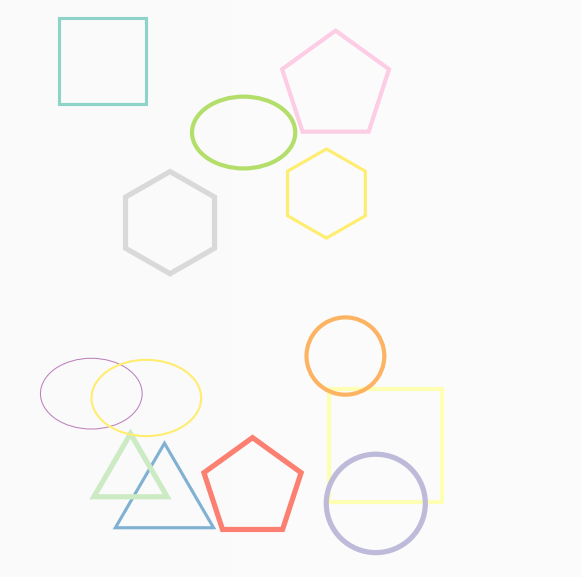[{"shape": "square", "thickness": 1.5, "radius": 0.38, "center": [0.177, 0.893]}, {"shape": "square", "thickness": 2, "radius": 0.49, "center": [0.664, 0.228]}, {"shape": "circle", "thickness": 2.5, "radius": 0.43, "center": [0.647, 0.127]}, {"shape": "pentagon", "thickness": 2.5, "radius": 0.44, "center": [0.434, 0.153]}, {"shape": "triangle", "thickness": 1.5, "radius": 0.49, "center": [0.283, 0.134]}, {"shape": "circle", "thickness": 2, "radius": 0.33, "center": [0.594, 0.383]}, {"shape": "oval", "thickness": 2, "radius": 0.44, "center": [0.419, 0.77]}, {"shape": "pentagon", "thickness": 2, "radius": 0.48, "center": [0.577, 0.849]}, {"shape": "hexagon", "thickness": 2.5, "radius": 0.44, "center": [0.293, 0.614]}, {"shape": "oval", "thickness": 0.5, "radius": 0.44, "center": [0.157, 0.318]}, {"shape": "triangle", "thickness": 2.5, "radius": 0.36, "center": [0.225, 0.175]}, {"shape": "oval", "thickness": 1, "radius": 0.47, "center": [0.252, 0.31]}, {"shape": "hexagon", "thickness": 1.5, "radius": 0.39, "center": [0.562, 0.664]}]